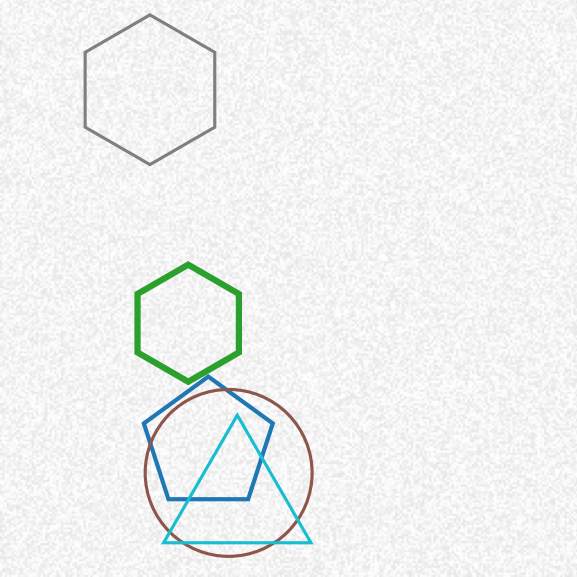[{"shape": "pentagon", "thickness": 2, "radius": 0.59, "center": [0.361, 0.23]}, {"shape": "hexagon", "thickness": 3, "radius": 0.51, "center": [0.326, 0.439]}, {"shape": "circle", "thickness": 1.5, "radius": 0.72, "center": [0.396, 0.18]}, {"shape": "hexagon", "thickness": 1.5, "radius": 0.65, "center": [0.26, 0.844]}, {"shape": "triangle", "thickness": 1.5, "radius": 0.74, "center": [0.411, 0.133]}]